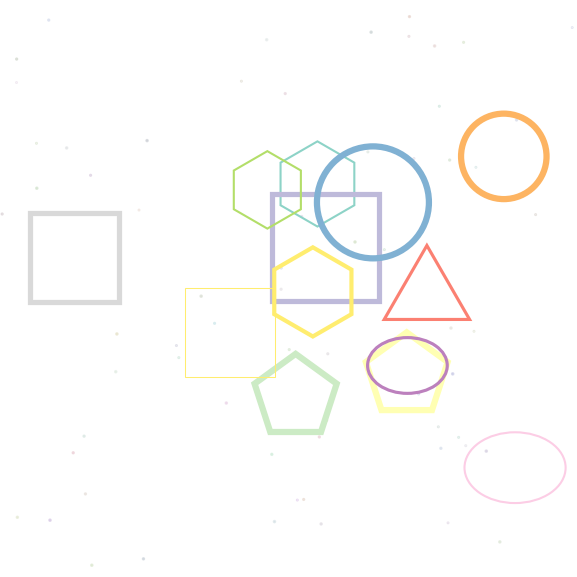[{"shape": "hexagon", "thickness": 1, "radius": 0.37, "center": [0.55, 0.681]}, {"shape": "pentagon", "thickness": 3, "radius": 0.37, "center": [0.704, 0.349]}, {"shape": "square", "thickness": 2.5, "radius": 0.46, "center": [0.564, 0.57]}, {"shape": "triangle", "thickness": 1.5, "radius": 0.43, "center": [0.739, 0.489]}, {"shape": "circle", "thickness": 3, "radius": 0.48, "center": [0.646, 0.649]}, {"shape": "circle", "thickness": 3, "radius": 0.37, "center": [0.872, 0.728]}, {"shape": "hexagon", "thickness": 1, "radius": 0.34, "center": [0.463, 0.67]}, {"shape": "oval", "thickness": 1, "radius": 0.44, "center": [0.892, 0.189]}, {"shape": "square", "thickness": 2.5, "radius": 0.38, "center": [0.129, 0.553]}, {"shape": "oval", "thickness": 1.5, "radius": 0.34, "center": [0.705, 0.366]}, {"shape": "pentagon", "thickness": 3, "radius": 0.37, "center": [0.512, 0.312]}, {"shape": "square", "thickness": 0.5, "radius": 0.39, "center": [0.398, 0.424]}, {"shape": "hexagon", "thickness": 2, "radius": 0.39, "center": [0.542, 0.494]}]